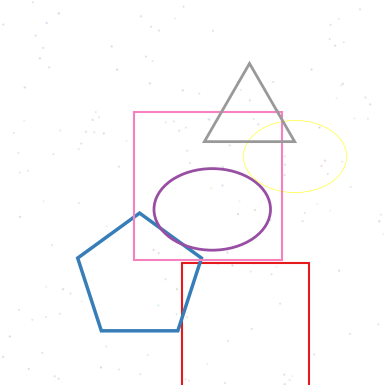[{"shape": "square", "thickness": 1.5, "radius": 0.83, "center": [0.638, 0.151]}, {"shape": "pentagon", "thickness": 2.5, "radius": 0.85, "center": [0.363, 0.277]}, {"shape": "oval", "thickness": 2, "radius": 0.76, "center": [0.551, 0.456]}, {"shape": "oval", "thickness": 0.5, "radius": 0.67, "center": [0.766, 0.593]}, {"shape": "square", "thickness": 1.5, "radius": 0.96, "center": [0.54, 0.517]}, {"shape": "triangle", "thickness": 2, "radius": 0.68, "center": [0.648, 0.7]}]